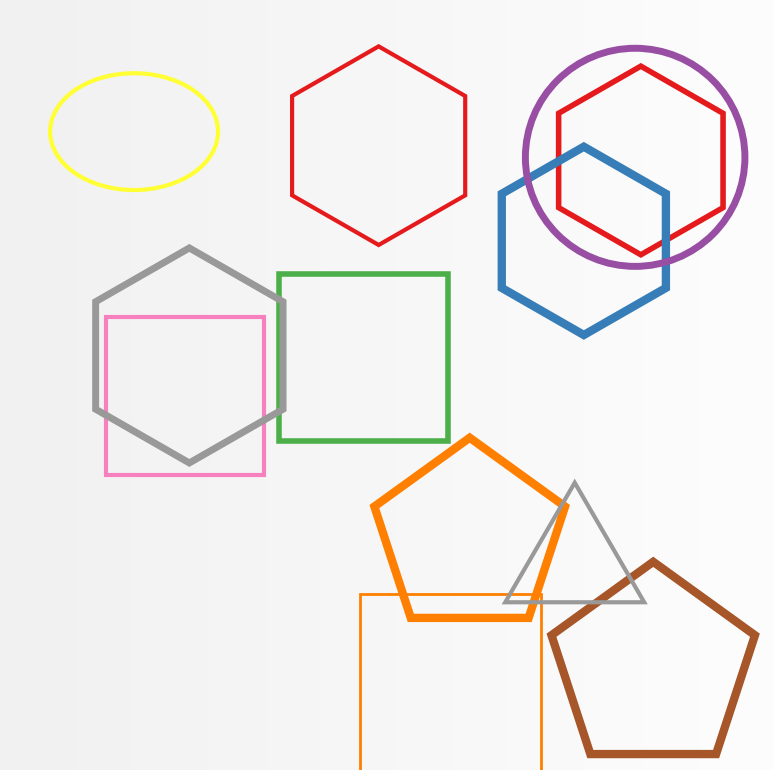[{"shape": "hexagon", "thickness": 2, "radius": 0.61, "center": [0.827, 0.792]}, {"shape": "hexagon", "thickness": 1.5, "radius": 0.64, "center": [0.489, 0.811]}, {"shape": "hexagon", "thickness": 3, "radius": 0.61, "center": [0.753, 0.687]}, {"shape": "square", "thickness": 2, "radius": 0.54, "center": [0.469, 0.536]}, {"shape": "circle", "thickness": 2.5, "radius": 0.71, "center": [0.82, 0.796]}, {"shape": "pentagon", "thickness": 3, "radius": 0.65, "center": [0.606, 0.302]}, {"shape": "square", "thickness": 1, "radius": 0.59, "center": [0.581, 0.112]}, {"shape": "oval", "thickness": 1.5, "radius": 0.54, "center": [0.173, 0.829]}, {"shape": "pentagon", "thickness": 3, "radius": 0.69, "center": [0.843, 0.132]}, {"shape": "square", "thickness": 1.5, "radius": 0.51, "center": [0.239, 0.486]}, {"shape": "triangle", "thickness": 1.5, "radius": 0.52, "center": [0.742, 0.27]}, {"shape": "hexagon", "thickness": 2.5, "radius": 0.7, "center": [0.244, 0.538]}]